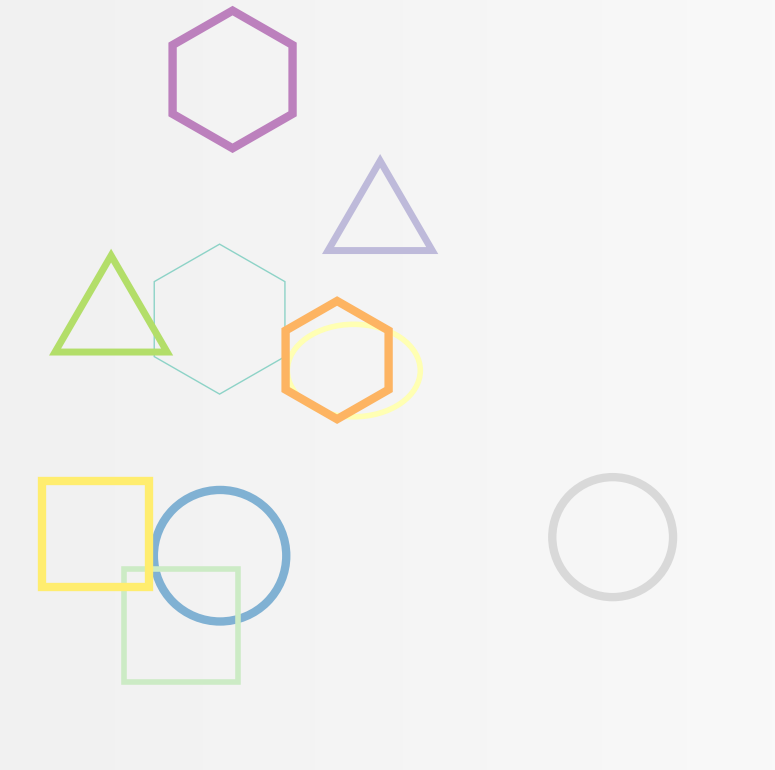[{"shape": "hexagon", "thickness": 0.5, "radius": 0.49, "center": [0.283, 0.586]}, {"shape": "oval", "thickness": 2, "radius": 0.43, "center": [0.457, 0.519]}, {"shape": "triangle", "thickness": 2.5, "radius": 0.39, "center": [0.491, 0.713]}, {"shape": "circle", "thickness": 3, "radius": 0.43, "center": [0.284, 0.278]}, {"shape": "hexagon", "thickness": 3, "radius": 0.38, "center": [0.435, 0.532]}, {"shape": "triangle", "thickness": 2.5, "radius": 0.42, "center": [0.143, 0.585]}, {"shape": "circle", "thickness": 3, "radius": 0.39, "center": [0.791, 0.302]}, {"shape": "hexagon", "thickness": 3, "radius": 0.45, "center": [0.3, 0.897]}, {"shape": "square", "thickness": 2, "radius": 0.37, "center": [0.234, 0.187]}, {"shape": "square", "thickness": 3, "radius": 0.34, "center": [0.123, 0.307]}]